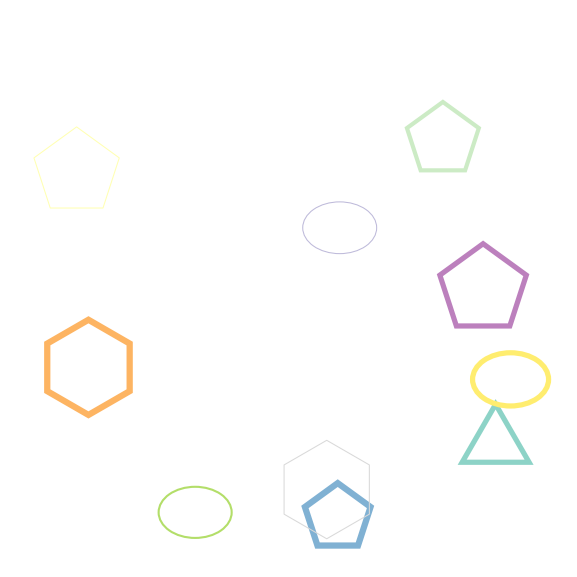[{"shape": "triangle", "thickness": 2.5, "radius": 0.33, "center": [0.858, 0.232]}, {"shape": "pentagon", "thickness": 0.5, "radius": 0.39, "center": [0.133, 0.702]}, {"shape": "oval", "thickness": 0.5, "radius": 0.32, "center": [0.588, 0.605]}, {"shape": "pentagon", "thickness": 3, "radius": 0.3, "center": [0.585, 0.103]}, {"shape": "hexagon", "thickness": 3, "radius": 0.41, "center": [0.153, 0.363]}, {"shape": "oval", "thickness": 1, "radius": 0.32, "center": [0.338, 0.112]}, {"shape": "hexagon", "thickness": 0.5, "radius": 0.43, "center": [0.566, 0.151]}, {"shape": "pentagon", "thickness": 2.5, "radius": 0.39, "center": [0.837, 0.498]}, {"shape": "pentagon", "thickness": 2, "radius": 0.33, "center": [0.767, 0.757]}, {"shape": "oval", "thickness": 2.5, "radius": 0.33, "center": [0.884, 0.342]}]